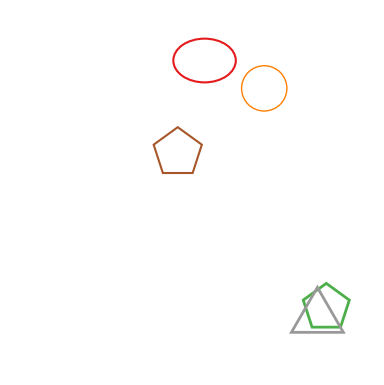[{"shape": "oval", "thickness": 1.5, "radius": 0.41, "center": [0.531, 0.843]}, {"shape": "pentagon", "thickness": 2, "radius": 0.31, "center": [0.848, 0.201]}, {"shape": "circle", "thickness": 1, "radius": 0.29, "center": [0.686, 0.77]}, {"shape": "pentagon", "thickness": 1.5, "radius": 0.33, "center": [0.462, 0.604]}, {"shape": "triangle", "thickness": 2, "radius": 0.39, "center": [0.824, 0.176]}]